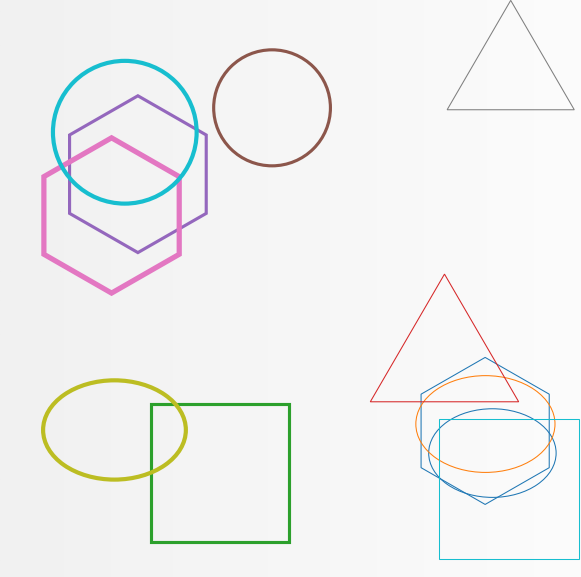[{"shape": "oval", "thickness": 0.5, "radius": 0.55, "center": [0.847, 0.215]}, {"shape": "hexagon", "thickness": 0.5, "radius": 0.64, "center": [0.835, 0.253]}, {"shape": "oval", "thickness": 0.5, "radius": 0.6, "center": [0.835, 0.265]}, {"shape": "square", "thickness": 1.5, "radius": 0.6, "center": [0.379, 0.18]}, {"shape": "triangle", "thickness": 0.5, "radius": 0.74, "center": [0.765, 0.377]}, {"shape": "hexagon", "thickness": 1.5, "radius": 0.68, "center": [0.237, 0.698]}, {"shape": "circle", "thickness": 1.5, "radius": 0.5, "center": [0.468, 0.812]}, {"shape": "hexagon", "thickness": 2.5, "radius": 0.67, "center": [0.192, 0.626]}, {"shape": "triangle", "thickness": 0.5, "radius": 0.63, "center": [0.879, 0.872]}, {"shape": "oval", "thickness": 2, "radius": 0.61, "center": [0.197, 0.255]}, {"shape": "circle", "thickness": 2, "radius": 0.62, "center": [0.215, 0.77]}, {"shape": "square", "thickness": 0.5, "radius": 0.6, "center": [0.876, 0.153]}]